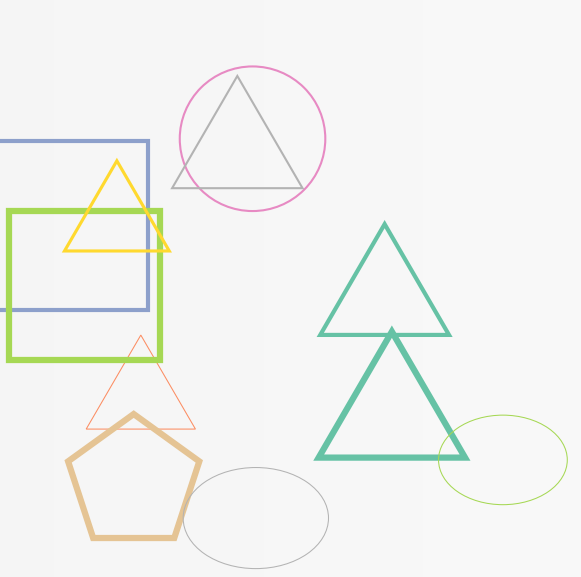[{"shape": "triangle", "thickness": 2, "radius": 0.64, "center": [0.662, 0.483]}, {"shape": "triangle", "thickness": 3, "radius": 0.73, "center": [0.674, 0.279]}, {"shape": "triangle", "thickness": 0.5, "radius": 0.54, "center": [0.242, 0.31]}, {"shape": "square", "thickness": 2, "radius": 0.73, "center": [0.109, 0.609]}, {"shape": "circle", "thickness": 1, "radius": 0.63, "center": [0.434, 0.759]}, {"shape": "oval", "thickness": 0.5, "radius": 0.55, "center": [0.865, 0.203]}, {"shape": "square", "thickness": 3, "radius": 0.65, "center": [0.145, 0.505]}, {"shape": "triangle", "thickness": 1.5, "radius": 0.52, "center": [0.201, 0.617]}, {"shape": "pentagon", "thickness": 3, "radius": 0.59, "center": [0.23, 0.164]}, {"shape": "triangle", "thickness": 1, "radius": 0.65, "center": [0.408, 0.738]}, {"shape": "oval", "thickness": 0.5, "radius": 0.63, "center": [0.44, 0.102]}]